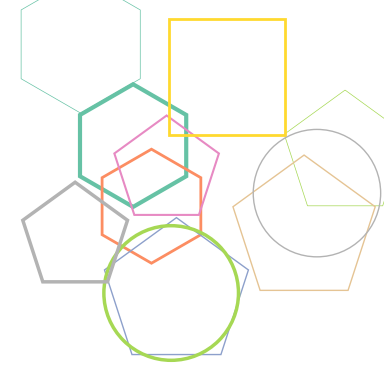[{"shape": "hexagon", "thickness": 3, "radius": 0.8, "center": [0.346, 0.622]}, {"shape": "hexagon", "thickness": 0.5, "radius": 0.89, "center": [0.21, 0.885]}, {"shape": "hexagon", "thickness": 2, "radius": 0.74, "center": [0.393, 0.464]}, {"shape": "pentagon", "thickness": 1, "radius": 0.98, "center": [0.458, 0.238]}, {"shape": "pentagon", "thickness": 1.5, "radius": 0.71, "center": [0.433, 0.557]}, {"shape": "pentagon", "thickness": 0.5, "radius": 0.83, "center": [0.896, 0.6]}, {"shape": "circle", "thickness": 2.5, "radius": 0.87, "center": [0.445, 0.239]}, {"shape": "square", "thickness": 2, "radius": 0.76, "center": [0.59, 0.799]}, {"shape": "pentagon", "thickness": 1, "radius": 0.97, "center": [0.79, 0.403]}, {"shape": "circle", "thickness": 1, "radius": 0.83, "center": [0.823, 0.498]}, {"shape": "pentagon", "thickness": 2.5, "radius": 0.71, "center": [0.195, 0.384]}]